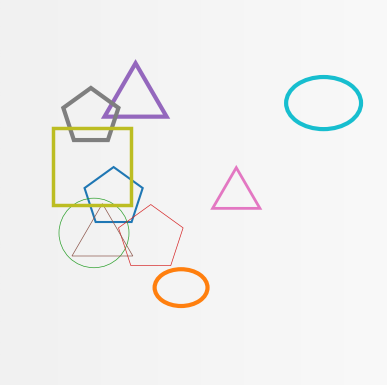[{"shape": "pentagon", "thickness": 1.5, "radius": 0.39, "center": [0.293, 0.487]}, {"shape": "oval", "thickness": 3, "radius": 0.34, "center": [0.467, 0.253]}, {"shape": "circle", "thickness": 0.5, "radius": 0.45, "center": [0.243, 0.395]}, {"shape": "pentagon", "thickness": 0.5, "radius": 0.44, "center": [0.389, 0.381]}, {"shape": "triangle", "thickness": 3, "radius": 0.46, "center": [0.35, 0.743]}, {"shape": "triangle", "thickness": 0.5, "radius": 0.45, "center": [0.264, 0.38]}, {"shape": "triangle", "thickness": 2, "radius": 0.35, "center": [0.61, 0.494]}, {"shape": "pentagon", "thickness": 3, "radius": 0.37, "center": [0.235, 0.697]}, {"shape": "square", "thickness": 2.5, "radius": 0.5, "center": [0.238, 0.568]}, {"shape": "oval", "thickness": 3, "radius": 0.48, "center": [0.835, 0.732]}]